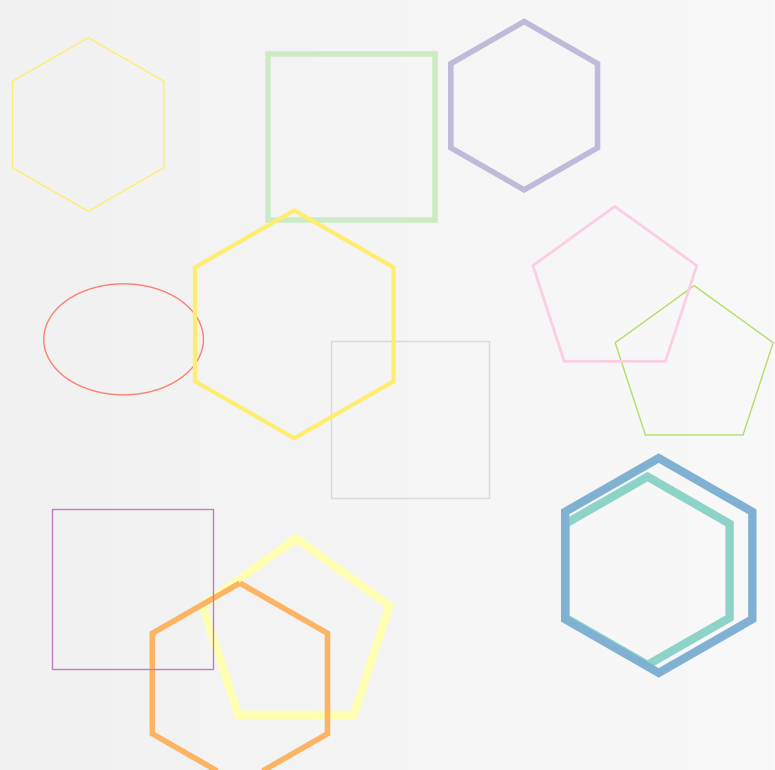[{"shape": "hexagon", "thickness": 3, "radius": 0.61, "center": [0.836, 0.259]}, {"shape": "pentagon", "thickness": 3, "radius": 0.63, "center": [0.382, 0.174]}, {"shape": "hexagon", "thickness": 2, "radius": 0.55, "center": [0.676, 0.863]}, {"shape": "oval", "thickness": 0.5, "radius": 0.52, "center": [0.159, 0.559]}, {"shape": "hexagon", "thickness": 3, "radius": 0.7, "center": [0.85, 0.266]}, {"shape": "hexagon", "thickness": 2, "radius": 0.65, "center": [0.31, 0.112]}, {"shape": "pentagon", "thickness": 0.5, "radius": 0.54, "center": [0.896, 0.522]}, {"shape": "pentagon", "thickness": 1, "radius": 0.56, "center": [0.793, 0.621]}, {"shape": "square", "thickness": 0.5, "radius": 0.51, "center": [0.529, 0.455]}, {"shape": "square", "thickness": 0.5, "radius": 0.52, "center": [0.17, 0.235]}, {"shape": "square", "thickness": 2, "radius": 0.54, "center": [0.453, 0.822]}, {"shape": "hexagon", "thickness": 1.5, "radius": 0.74, "center": [0.38, 0.579]}, {"shape": "hexagon", "thickness": 0.5, "radius": 0.56, "center": [0.114, 0.838]}]